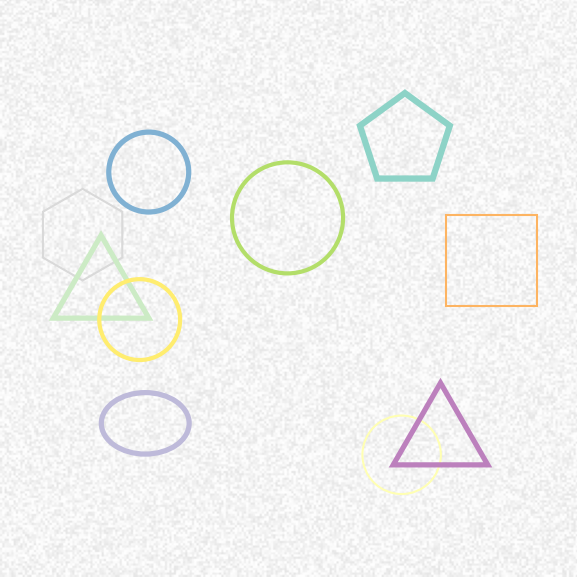[{"shape": "pentagon", "thickness": 3, "radius": 0.41, "center": [0.701, 0.756]}, {"shape": "circle", "thickness": 1, "radius": 0.34, "center": [0.695, 0.212]}, {"shape": "oval", "thickness": 2.5, "radius": 0.38, "center": [0.251, 0.266]}, {"shape": "circle", "thickness": 2.5, "radius": 0.35, "center": [0.258, 0.701]}, {"shape": "square", "thickness": 1, "radius": 0.4, "center": [0.851, 0.549]}, {"shape": "circle", "thickness": 2, "radius": 0.48, "center": [0.498, 0.622]}, {"shape": "hexagon", "thickness": 1, "radius": 0.4, "center": [0.143, 0.593]}, {"shape": "triangle", "thickness": 2.5, "radius": 0.47, "center": [0.763, 0.241]}, {"shape": "triangle", "thickness": 2.5, "radius": 0.48, "center": [0.175, 0.496]}, {"shape": "circle", "thickness": 2, "radius": 0.35, "center": [0.242, 0.446]}]